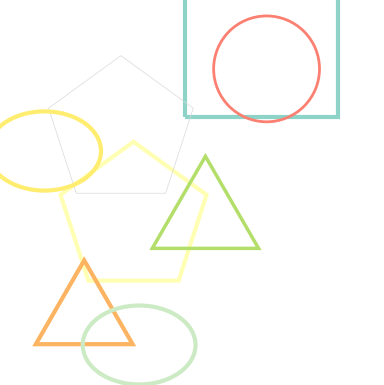[{"shape": "square", "thickness": 3, "radius": 0.99, "center": [0.68, 0.895]}, {"shape": "pentagon", "thickness": 3, "radius": 1.0, "center": [0.347, 0.432]}, {"shape": "circle", "thickness": 2, "radius": 0.69, "center": [0.692, 0.821]}, {"shape": "triangle", "thickness": 3, "radius": 0.73, "center": [0.219, 0.179]}, {"shape": "triangle", "thickness": 2.5, "radius": 0.8, "center": [0.534, 0.435]}, {"shape": "pentagon", "thickness": 0.5, "radius": 0.99, "center": [0.314, 0.658]}, {"shape": "oval", "thickness": 3, "radius": 0.73, "center": [0.361, 0.104]}, {"shape": "oval", "thickness": 3, "radius": 0.73, "center": [0.115, 0.608]}]